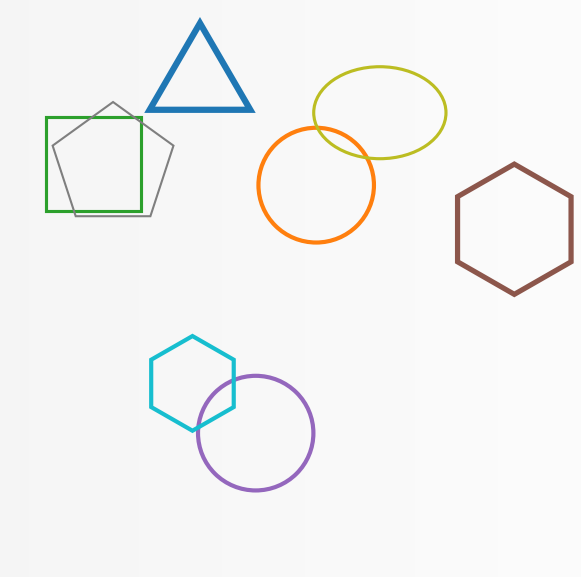[{"shape": "triangle", "thickness": 3, "radius": 0.5, "center": [0.344, 0.859]}, {"shape": "circle", "thickness": 2, "radius": 0.5, "center": [0.544, 0.679]}, {"shape": "square", "thickness": 1.5, "radius": 0.41, "center": [0.16, 0.715]}, {"shape": "circle", "thickness": 2, "radius": 0.5, "center": [0.44, 0.249]}, {"shape": "hexagon", "thickness": 2.5, "radius": 0.56, "center": [0.885, 0.602]}, {"shape": "pentagon", "thickness": 1, "radius": 0.55, "center": [0.194, 0.713]}, {"shape": "oval", "thickness": 1.5, "radius": 0.57, "center": [0.654, 0.804]}, {"shape": "hexagon", "thickness": 2, "radius": 0.41, "center": [0.331, 0.335]}]